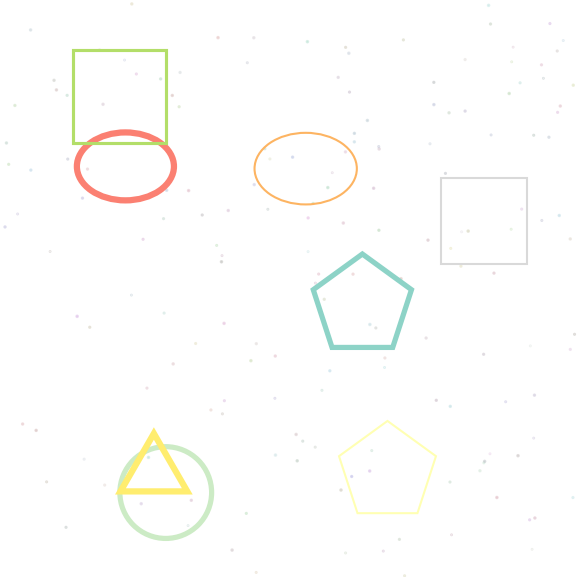[{"shape": "pentagon", "thickness": 2.5, "radius": 0.45, "center": [0.627, 0.47]}, {"shape": "pentagon", "thickness": 1, "radius": 0.44, "center": [0.671, 0.182]}, {"shape": "oval", "thickness": 3, "radius": 0.42, "center": [0.217, 0.711]}, {"shape": "oval", "thickness": 1, "radius": 0.44, "center": [0.529, 0.707]}, {"shape": "square", "thickness": 1.5, "radius": 0.4, "center": [0.207, 0.832]}, {"shape": "square", "thickness": 1, "radius": 0.37, "center": [0.838, 0.616]}, {"shape": "circle", "thickness": 2.5, "radius": 0.4, "center": [0.287, 0.146]}, {"shape": "triangle", "thickness": 3, "radius": 0.33, "center": [0.266, 0.182]}]